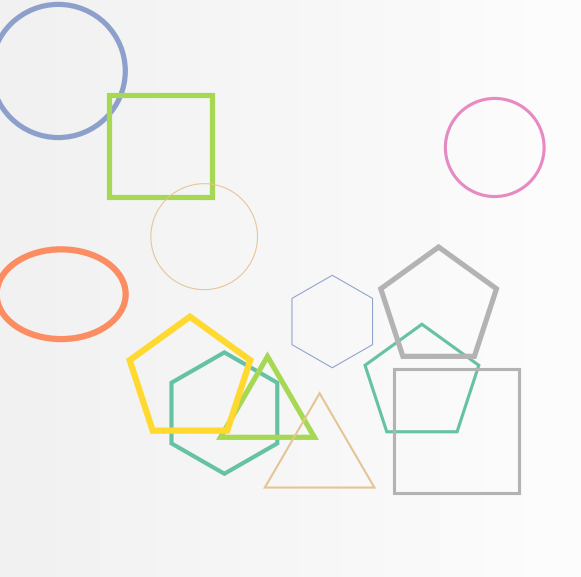[{"shape": "pentagon", "thickness": 1.5, "radius": 0.51, "center": [0.726, 0.335]}, {"shape": "hexagon", "thickness": 2, "radius": 0.53, "center": [0.386, 0.284]}, {"shape": "oval", "thickness": 3, "radius": 0.56, "center": [0.105, 0.49]}, {"shape": "hexagon", "thickness": 0.5, "radius": 0.4, "center": [0.572, 0.442]}, {"shape": "circle", "thickness": 2.5, "radius": 0.58, "center": [0.1, 0.876]}, {"shape": "circle", "thickness": 1.5, "radius": 0.42, "center": [0.851, 0.744]}, {"shape": "triangle", "thickness": 2.5, "radius": 0.47, "center": [0.46, 0.289]}, {"shape": "square", "thickness": 2.5, "radius": 0.44, "center": [0.276, 0.747]}, {"shape": "pentagon", "thickness": 3, "radius": 0.55, "center": [0.327, 0.342]}, {"shape": "triangle", "thickness": 1, "radius": 0.54, "center": [0.55, 0.209]}, {"shape": "circle", "thickness": 0.5, "radius": 0.46, "center": [0.351, 0.589]}, {"shape": "pentagon", "thickness": 2.5, "radius": 0.52, "center": [0.755, 0.467]}, {"shape": "square", "thickness": 1.5, "radius": 0.54, "center": [0.786, 0.254]}]